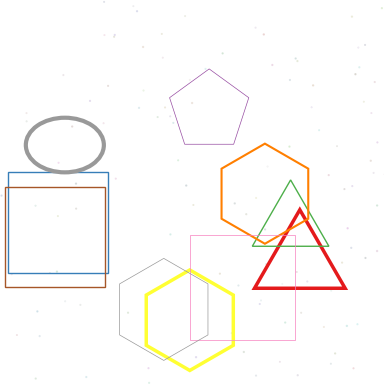[{"shape": "triangle", "thickness": 2.5, "radius": 0.68, "center": [0.779, 0.319]}, {"shape": "square", "thickness": 1, "radius": 0.65, "center": [0.15, 0.421]}, {"shape": "triangle", "thickness": 1, "radius": 0.57, "center": [0.755, 0.418]}, {"shape": "pentagon", "thickness": 0.5, "radius": 0.54, "center": [0.543, 0.713]}, {"shape": "hexagon", "thickness": 1.5, "radius": 0.65, "center": [0.688, 0.497]}, {"shape": "hexagon", "thickness": 2.5, "radius": 0.65, "center": [0.493, 0.168]}, {"shape": "square", "thickness": 1, "radius": 0.65, "center": [0.143, 0.384]}, {"shape": "square", "thickness": 0.5, "radius": 0.68, "center": [0.629, 0.253]}, {"shape": "hexagon", "thickness": 0.5, "radius": 0.66, "center": [0.425, 0.196]}, {"shape": "oval", "thickness": 3, "radius": 0.51, "center": [0.168, 0.623]}]